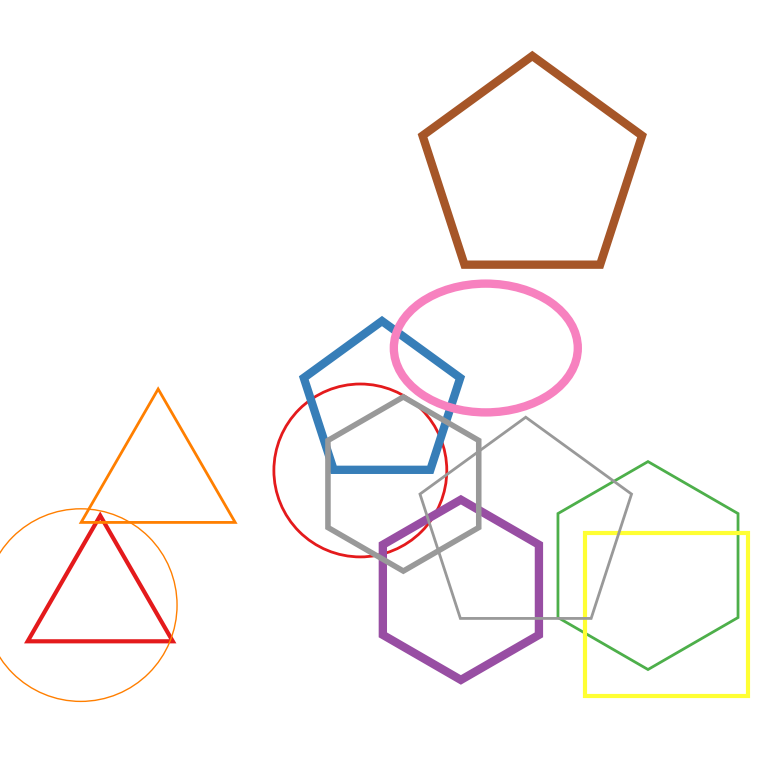[{"shape": "triangle", "thickness": 1.5, "radius": 0.54, "center": [0.13, 0.222]}, {"shape": "circle", "thickness": 1, "radius": 0.56, "center": [0.468, 0.389]}, {"shape": "pentagon", "thickness": 3, "radius": 0.53, "center": [0.496, 0.476]}, {"shape": "hexagon", "thickness": 1, "radius": 0.68, "center": [0.842, 0.266]}, {"shape": "hexagon", "thickness": 3, "radius": 0.59, "center": [0.599, 0.234]}, {"shape": "circle", "thickness": 0.5, "radius": 0.63, "center": [0.105, 0.214]}, {"shape": "triangle", "thickness": 1, "radius": 0.58, "center": [0.205, 0.379]}, {"shape": "square", "thickness": 1.5, "radius": 0.53, "center": [0.866, 0.202]}, {"shape": "pentagon", "thickness": 3, "radius": 0.75, "center": [0.691, 0.778]}, {"shape": "oval", "thickness": 3, "radius": 0.6, "center": [0.631, 0.548]}, {"shape": "pentagon", "thickness": 1, "radius": 0.72, "center": [0.683, 0.314]}, {"shape": "hexagon", "thickness": 2, "radius": 0.57, "center": [0.524, 0.371]}]